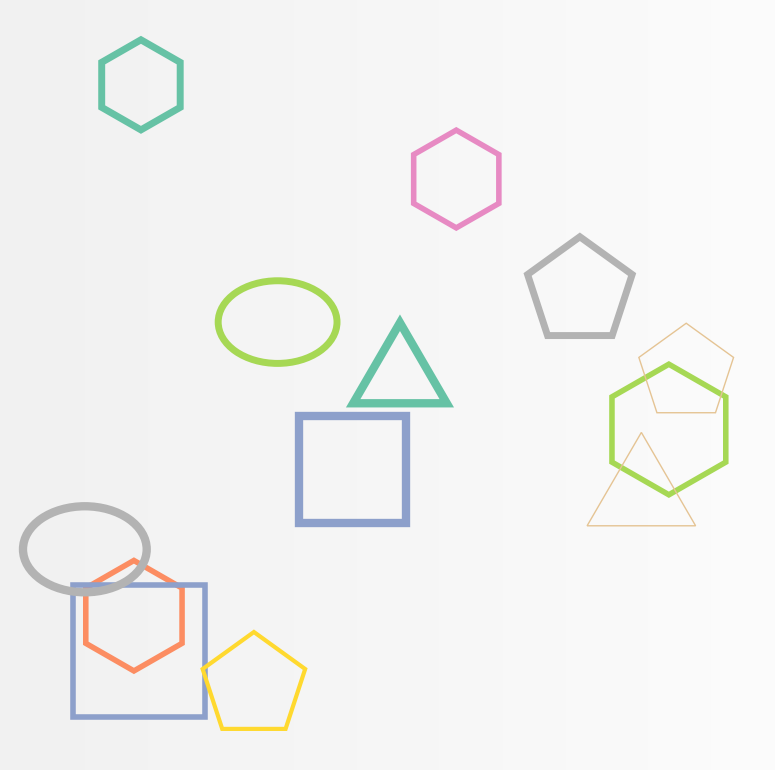[{"shape": "triangle", "thickness": 3, "radius": 0.35, "center": [0.516, 0.511]}, {"shape": "hexagon", "thickness": 2.5, "radius": 0.29, "center": [0.182, 0.89]}, {"shape": "hexagon", "thickness": 2, "radius": 0.36, "center": [0.173, 0.2]}, {"shape": "square", "thickness": 2, "radius": 0.43, "center": [0.179, 0.154]}, {"shape": "square", "thickness": 3, "radius": 0.35, "center": [0.455, 0.39]}, {"shape": "hexagon", "thickness": 2, "radius": 0.32, "center": [0.589, 0.768]}, {"shape": "oval", "thickness": 2.5, "radius": 0.38, "center": [0.358, 0.582]}, {"shape": "hexagon", "thickness": 2, "radius": 0.42, "center": [0.863, 0.442]}, {"shape": "pentagon", "thickness": 1.5, "radius": 0.35, "center": [0.328, 0.11]}, {"shape": "triangle", "thickness": 0.5, "radius": 0.4, "center": [0.828, 0.358]}, {"shape": "pentagon", "thickness": 0.5, "radius": 0.32, "center": [0.885, 0.516]}, {"shape": "pentagon", "thickness": 2.5, "radius": 0.35, "center": [0.748, 0.622]}, {"shape": "oval", "thickness": 3, "radius": 0.4, "center": [0.109, 0.287]}]